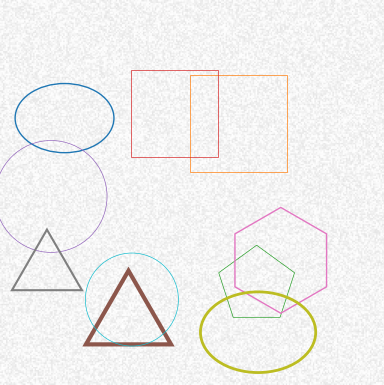[{"shape": "oval", "thickness": 1, "radius": 0.64, "center": [0.168, 0.693]}, {"shape": "square", "thickness": 0.5, "radius": 0.63, "center": [0.62, 0.68]}, {"shape": "pentagon", "thickness": 0.5, "radius": 0.52, "center": [0.667, 0.26]}, {"shape": "square", "thickness": 0.5, "radius": 0.56, "center": [0.453, 0.705]}, {"shape": "circle", "thickness": 0.5, "radius": 0.73, "center": [0.133, 0.49]}, {"shape": "triangle", "thickness": 3, "radius": 0.64, "center": [0.334, 0.169]}, {"shape": "hexagon", "thickness": 1, "radius": 0.69, "center": [0.729, 0.324]}, {"shape": "triangle", "thickness": 1.5, "radius": 0.52, "center": [0.122, 0.299]}, {"shape": "oval", "thickness": 2, "radius": 0.75, "center": [0.67, 0.137]}, {"shape": "circle", "thickness": 0.5, "radius": 0.6, "center": [0.343, 0.222]}]